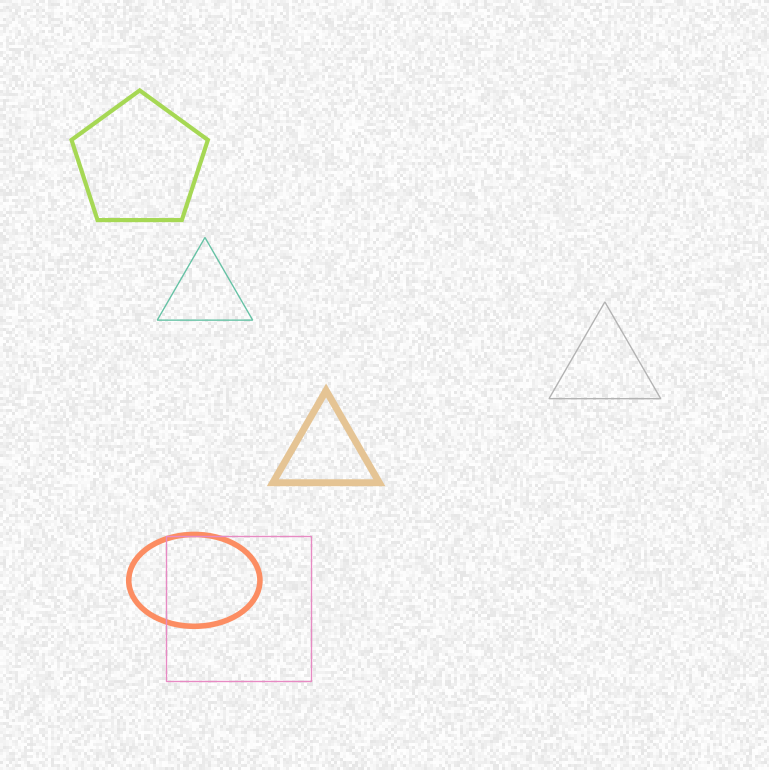[{"shape": "triangle", "thickness": 0.5, "radius": 0.36, "center": [0.266, 0.62]}, {"shape": "oval", "thickness": 2, "radius": 0.43, "center": [0.252, 0.246]}, {"shape": "square", "thickness": 0.5, "radius": 0.47, "center": [0.31, 0.21]}, {"shape": "pentagon", "thickness": 1.5, "radius": 0.47, "center": [0.181, 0.789]}, {"shape": "triangle", "thickness": 2.5, "radius": 0.4, "center": [0.423, 0.413]}, {"shape": "triangle", "thickness": 0.5, "radius": 0.42, "center": [0.786, 0.524]}]